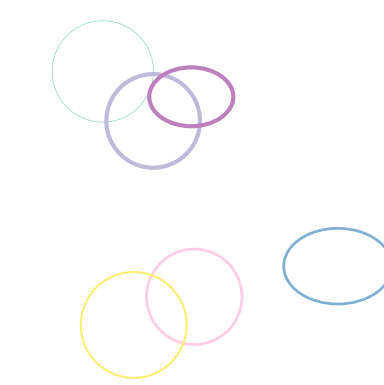[{"shape": "circle", "thickness": 0.5, "radius": 0.66, "center": [0.267, 0.814]}, {"shape": "circle", "thickness": 3, "radius": 0.61, "center": [0.398, 0.686]}, {"shape": "oval", "thickness": 2, "radius": 0.7, "center": [0.877, 0.309]}, {"shape": "circle", "thickness": 2, "radius": 0.62, "center": [0.505, 0.229]}, {"shape": "oval", "thickness": 3, "radius": 0.55, "center": [0.497, 0.749]}, {"shape": "circle", "thickness": 1.5, "radius": 0.69, "center": [0.347, 0.156]}]